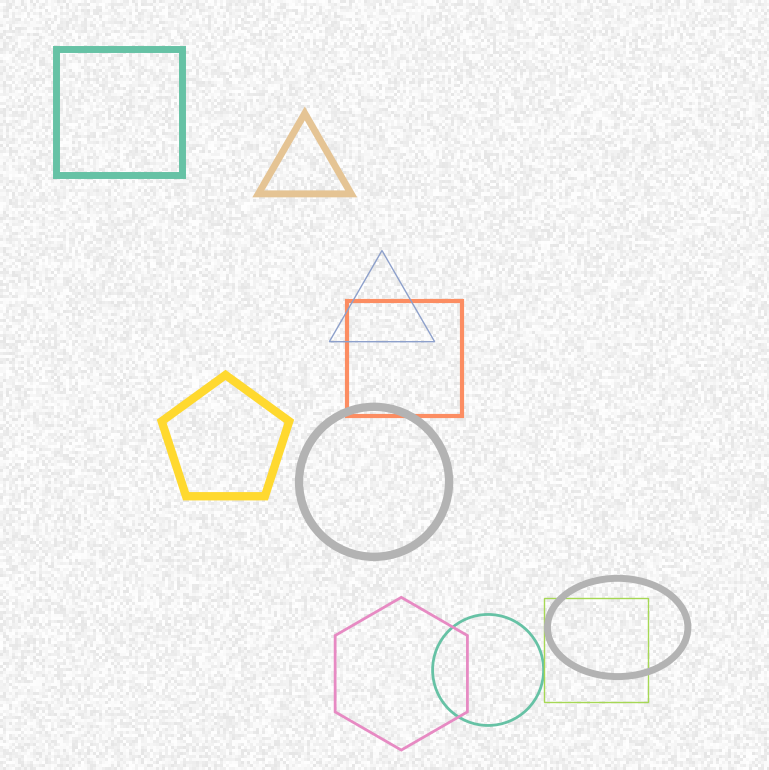[{"shape": "square", "thickness": 2.5, "radius": 0.41, "center": [0.154, 0.855]}, {"shape": "circle", "thickness": 1, "radius": 0.36, "center": [0.634, 0.13]}, {"shape": "square", "thickness": 1.5, "radius": 0.37, "center": [0.525, 0.534]}, {"shape": "triangle", "thickness": 0.5, "radius": 0.39, "center": [0.496, 0.596]}, {"shape": "hexagon", "thickness": 1, "radius": 0.5, "center": [0.521, 0.125]}, {"shape": "square", "thickness": 0.5, "radius": 0.34, "center": [0.774, 0.155]}, {"shape": "pentagon", "thickness": 3, "radius": 0.44, "center": [0.293, 0.426]}, {"shape": "triangle", "thickness": 2.5, "radius": 0.35, "center": [0.396, 0.783]}, {"shape": "oval", "thickness": 2.5, "radius": 0.46, "center": [0.802, 0.185]}, {"shape": "circle", "thickness": 3, "radius": 0.49, "center": [0.486, 0.374]}]